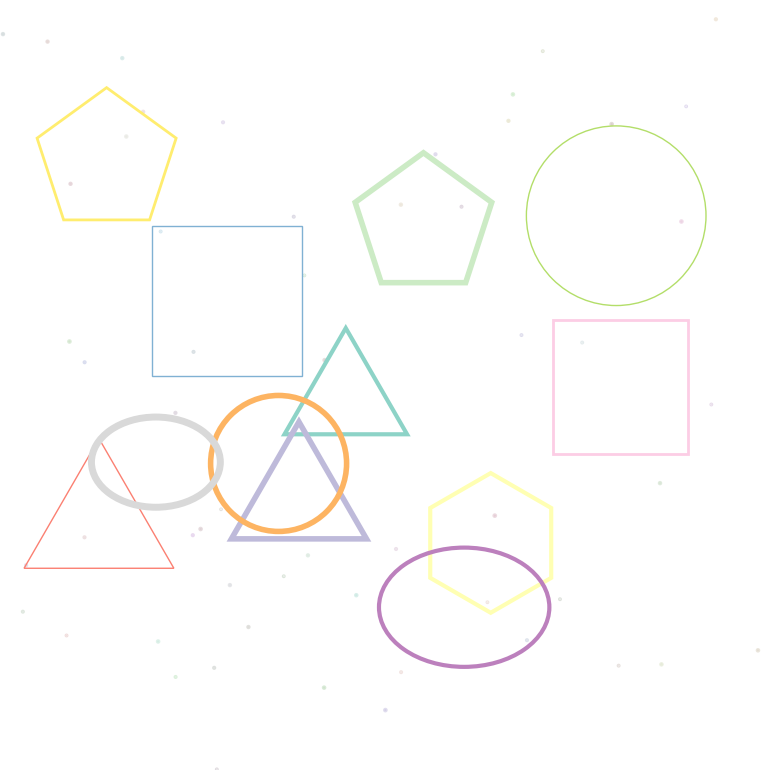[{"shape": "triangle", "thickness": 1.5, "radius": 0.46, "center": [0.449, 0.482]}, {"shape": "hexagon", "thickness": 1.5, "radius": 0.45, "center": [0.637, 0.295]}, {"shape": "triangle", "thickness": 2, "radius": 0.51, "center": [0.388, 0.351]}, {"shape": "triangle", "thickness": 0.5, "radius": 0.56, "center": [0.129, 0.318]}, {"shape": "square", "thickness": 0.5, "radius": 0.49, "center": [0.295, 0.609]}, {"shape": "circle", "thickness": 2, "radius": 0.44, "center": [0.362, 0.398]}, {"shape": "circle", "thickness": 0.5, "radius": 0.58, "center": [0.8, 0.72]}, {"shape": "square", "thickness": 1, "radius": 0.44, "center": [0.806, 0.497]}, {"shape": "oval", "thickness": 2.5, "radius": 0.42, "center": [0.202, 0.4]}, {"shape": "oval", "thickness": 1.5, "radius": 0.55, "center": [0.603, 0.211]}, {"shape": "pentagon", "thickness": 2, "radius": 0.47, "center": [0.55, 0.708]}, {"shape": "pentagon", "thickness": 1, "radius": 0.47, "center": [0.138, 0.791]}]